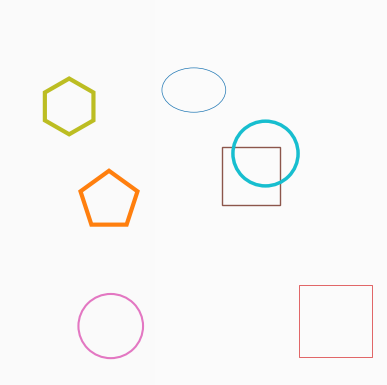[{"shape": "oval", "thickness": 0.5, "radius": 0.41, "center": [0.5, 0.766]}, {"shape": "pentagon", "thickness": 3, "radius": 0.39, "center": [0.281, 0.479]}, {"shape": "square", "thickness": 0.5, "radius": 0.47, "center": [0.866, 0.167]}, {"shape": "square", "thickness": 1, "radius": 0.38, "center": [0.648, 0.542]}, {"shape": "circle", "thickness": 1.5, "radius": 0.42, "center": [0.286, 0.153]}, {"shape": "hexagon", "thickness": 3, "radius": 0.36, "center": [0.178, 0.724]}, {"shape": "circle", "thickness": 2.5, "radius": 0.42, "center": [0.685, 0.601]}]